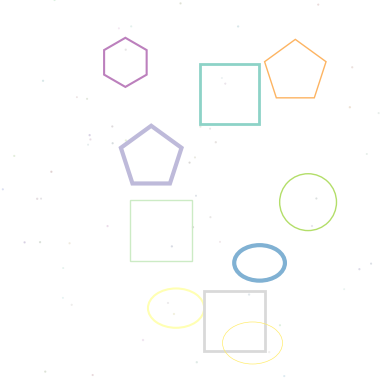[{"shape": "square", "thickness": 2, "radius": 0.38, "center": [0.596, 0.756]}, {"shape": "oval", "thickness": 1.5, "radius": 0.36, "center": [0.457, 0.2]}, {"shape": "pentagon", "thickness": 3, "radius": 0.41, "center": [0.393, 0.59]}, {"shape": "oval", "thickness": 3, "radius": 0.33, "center": [0.674, 0.317]}, {"shape": "pentagon", "thickness": 1, "radius": 0.42, "center": [0.767, 0.814]}, {"shape": "circle", "thickness": 1, "radius": 0.37, "center": [0.8, 0.475]}, {"shape": "square", "thickness": 2, "radius": 0.39, "center": [0.61, 0.167]}, {"shape": "hexagon", "thickness": 1.5, "radius": 0.32, "center": [0.326, 0.838]}, {"shape": "square", "thickness": 1, "radius": 0.4, "center": [0.419, 0.401]}, {"shape": "oval", "thickness": 0.5, "radius": 0.39, "center": [0.656, 0.109]}]